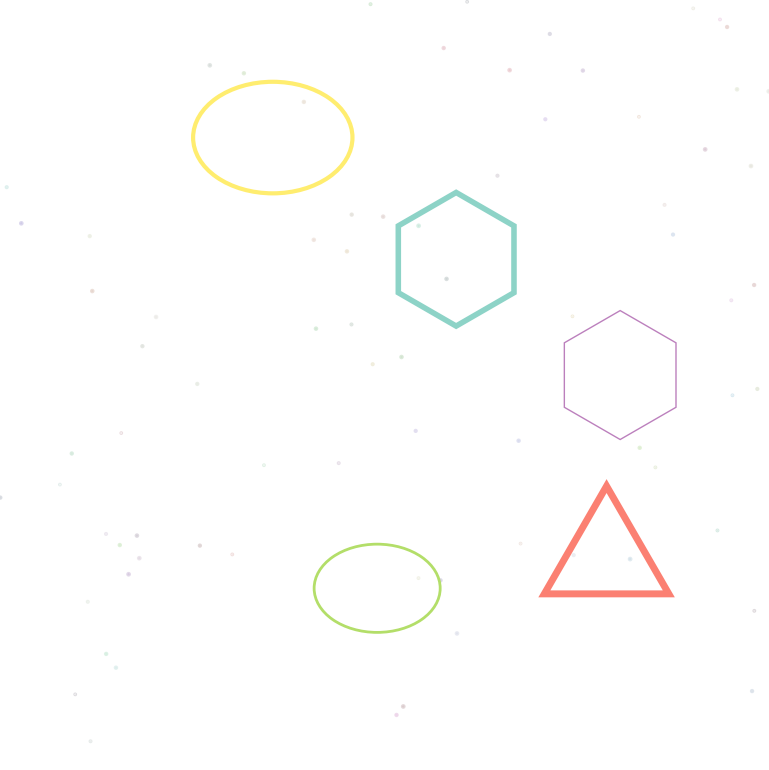[{"shape": "hexagon", "thickness": 2, "radius": 0.43, "center": [0.592, 0.663]}, {"shape": "triangle", "thickness": 2.5, "radius": 0.47, "center": [0.788, 0.275]}, {"shape": "oval", "thickness": 1, "radius": 0.41, "center": [0.49, 0.236]}, {"shape": "hexagon", "thickness": 0.5, "radius": 0.42, "center": [0.805, 0.513]}, {"shape": "oval", "thickness": 1.5, "radius": 0.52, "center": [0.354, 0.821]}]